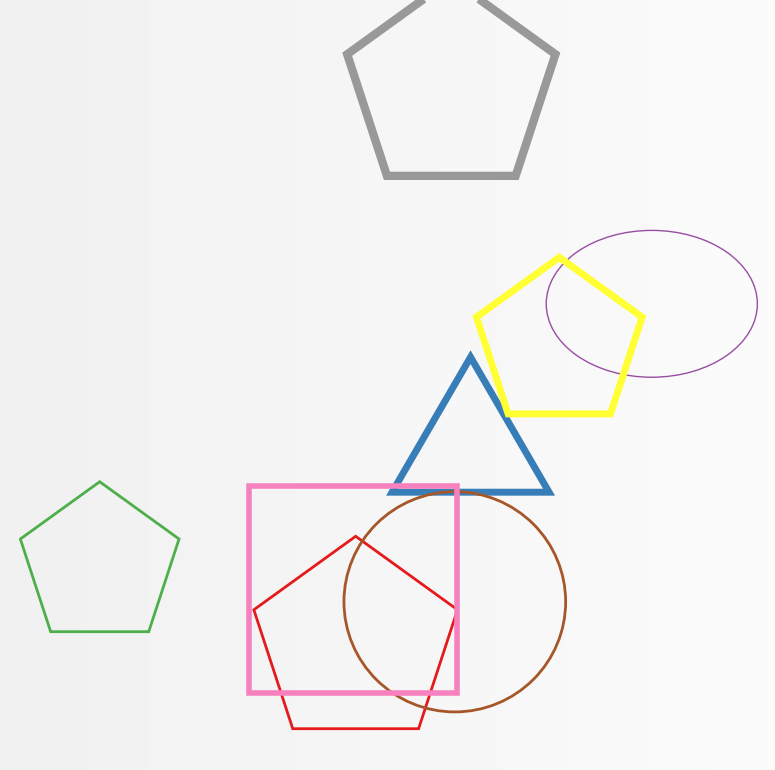[{"shape": "pentagon", "thickness": 1, "radius": 0.69, "center": [0.459, 0.165]}, {"shape": "triangle", "thickness": 2.5, "radius": 0.58, "center": [0.607, 0.419]}, {"shape": "pentagon", "thickness": 1, "radius": 0.54, "center": [0.129, 0.267]}, {"shape": "oval", "thickness": 0.5, "radius": 0.68, "center": [0.841, 0.605]}, {"shape": "pentagon", "thickness": 2.5, "radius": 0.56, "center": [0.722, 0.553]}, {"shape": "circle", "thickness": 1, "radius": 0.72, "center": [0.587, 0.218]}, {"shape": "square", "thickness": 2, "radius": 0.67, "center": [0.455, 0.234]}, {"shape": "pentagon", "thickness": 3, "radius": 0.71, "center": [0.582, 0.886]}]